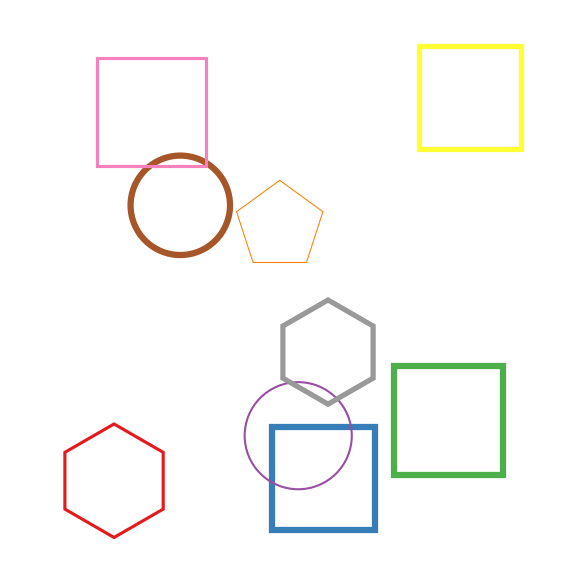[{"shape": "hexagon", "thickness": 1.5, "radius": 0.49, "center": [0.197, 0.167]}, {"shape": "square", "thickness": 3, "radius": 0.44, "center": [0.56, 0.17]}, {"shape": "square", "thickness": 3, "radius": 0.47, "center": [0.777, 0.271]}, {"shape": "circle", "thickness": 1, "radius": 0.46, "center": [0.516, 0.245]}, {"shape": "pentagon", "thickness": 0.5, "radius": 0.39, "center": [0.484, 0.608]}, {"shape": "square", "thickness": 2.5, "radius": 0.44, "center": [0.814, 0.83]}, {"shape": "circle", "thickness": 3, "radius": 0.43, "center": [0.312, 0.644]}, {"shape": "square", "thickness": 1.5, "radius": 0.47, "center": [0.262, 0.805]}, {"shape": "hexagon", "thickness": 2.5, "radius": 0.45, "center": [0.568, 0.389]}]